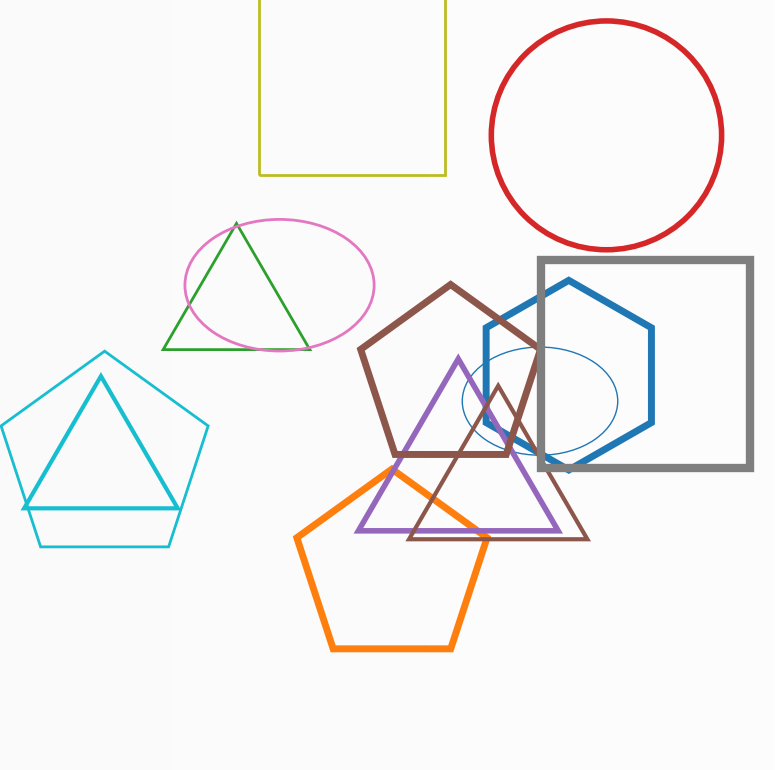[{"shape": "oval", "thickness": 0.5, "radius": 0.5, "center": [0.697, 0.479]}, {"shape": "hexagon", "thickness": 2.5, "radius": 0.62, "center": [0.734, 0.513]}, {"shape": "pentagon", "thickness": 2.5, "radius": 0.65, "center": [0.506, 0.262]}, {"shape": "triangle", "thickness": 1, "radius": 0.55, "center": [0.305, 0.601]}, {"shape": "circle", "thickness": 2, "radius": 0.74, "center": [0.783, 0.824]}, {"shape": "triangle", "thickness": 2, "radius": 0.74, "center": [0.591, 0.385]}, {"shape": "pentagon", "thickness": 2.5, "radius": 0.61, "center": [0.581, 0.508]}, {"shape": "triangle", "thickness": 1.5, "radius": 0.66, "center": [0.643, 0.366]}, {"shape": "oval", "thickness": 1, "radius": 0.61, "center": [0.361, 0.63]}, {"shape": "square", "thickness": 3, "radius": 0.68, "center": [0.833, 0.528]}, {"shape": "square", "thickness": 1, "radius": 0.6, "center": [0.454, 0.893]}, {"shape": "triangle", "thickness": 1.5, "radius": 0.57, "center": [0.13, 0.397]}, {"shape": "pentagon", "thickness": 1, "radius": 0.7, "center": [0.135, 0.403]}]